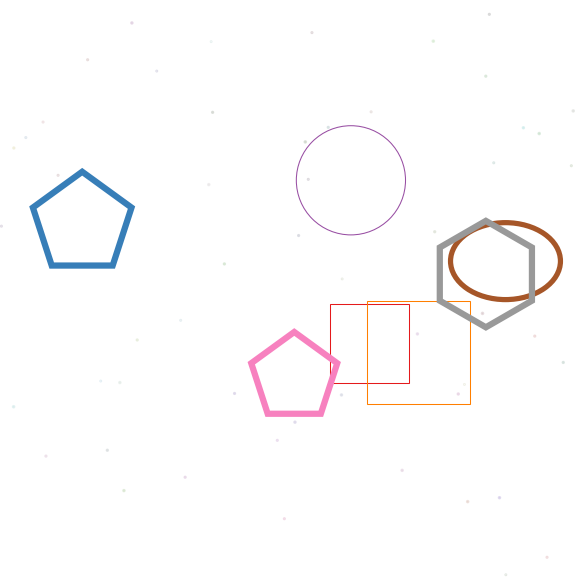[{"shape": "square", "thickness": 0.5, "radius": 0.34, "center": [0.64, 0.405]}, {"shape": "pentagon", "thickness": 3, "radius": 0.45, "center": [0.142, 0.612]}, {"shape": "circle", "thickness": 0.5, "radius": 0.47, "center": [0.608, 0.687]}, {"shape": "square", "thickness": 0.5, "radius": 0.45, "center": [0.725, 0.388]}, {"shape": "oval", "thickness": 2.5, "radius": 0.48, "center": [0.875, 0.547]}, {"shape": "pentagon", "thickness": 3, "radius": 0.39, "center": [0.51, 0.346]}, {"shape": "hexagon", "thickness": 3, "radius": 0.46, "center": [0.841, 0.525]}]